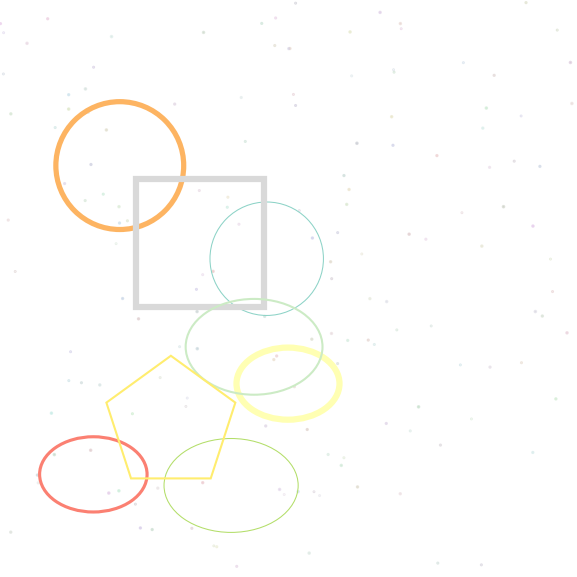[{"shape": "circle", "thickness": 0.5, "radius": 0.49, "center": [0.462, 0.551]}, {"shape": "oval", "thickness": 3, "radius": 0.45, "center": [0.499, 0.335]}, {"shape": "oval", "thickness": 1.5, "radius": 0.47, "center": [0.162, 0.178]}, {"shape": "circle", "thickness": 2.5, "radius": 0.55, "center": [0.207, 0.712]}, {"shape": "oval", "thickness": 0.5, "radius": 0.58, "center": [0.4, 0.159]}, {"shape": "square", "thickness": 3, "radius": 0.56, "center": [0.346, 0.578]}, {"shape": "oval", "thickness": 1, "radius": 0.59, "center": [0.44, 0.399]}, {"shape": "pentagon", "thickness": 1, "radius": 0.59, "center": [0.296, 0.266]}]